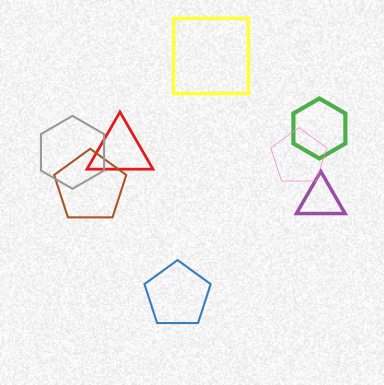[{"shape": "triangle", "thickness": 2, "radius": 0.49, "center": [0.312, 0.61]}, {"shape": "pentagon", "thickness": 1.5, "radius": 0.45, "center": [0.461, 0.234]}, {"shape": "hexagon", "thickness": 3, "radius": 0.39, "center": [0.83, 0.666]}, {"shape": "triangle", "thickness": 2.5, "radius": 0.36, "center": [0.833, 0.482]}, {"shape": "square", "thickness": 2.5, "radius": 0.49, "center": [0.547, 0.855]}, {"shape": "pentagon", "thickness": 1.5, "radius": 0.49, "center": [0.234, 0.515]}, {"shape": "pentagon", "thickness": 0.5, "radius": 0.38, "center": [0.776, 0.592]}, {"shape": "hexagon", "thickness": 1.5, "radius": 0.47, "center": [0.188, 0.604]}]